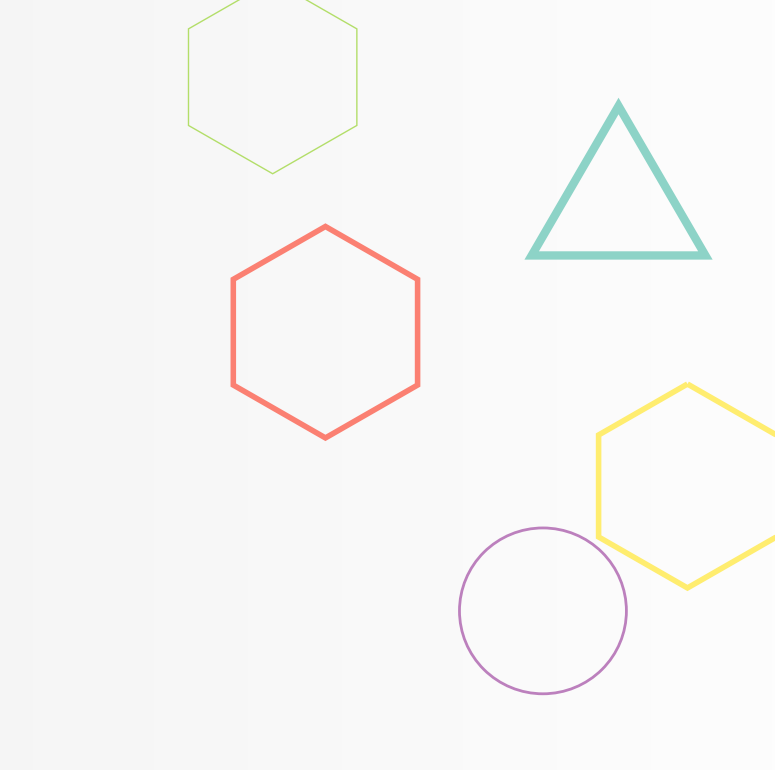[{"shape": "triangle", "thickness": 3, "radius": 0.65, "center": [0.798, 0.733]}, {"shape": "hexagon", "thickness": 2, "radius": 0.69, "center": [0.42, 0.569]}, {"shape": "hexagon", "thickness": 0.5, "radius": 0.63, "center": [0.352, 0.9]}, {"shape": "circle", "thickness": 1, "radius": 0.54, "center": [0.701, 0.207]}, {"shape": "hexagon", "thickness": 2, "radius": 0.66, "center": [0.887, 0.369]}]